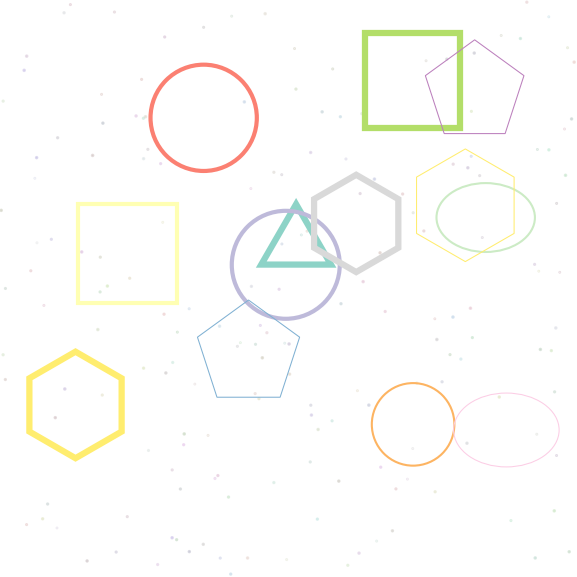[{"shape": "triangle", "thickness": 3, "radius": 0.35, "center": [0.513, 0.576]}, {"shape": "square", "thickness": 2, "radius": 0.43, "center": [0.222, 0.559]}, {"shape": "circle", "thickness": 2, "radius": 0.47, "center": [0.495, 0.541]}, {"shape": "circle", "thickness": 2, "radius": 0.46, "center": [0.353, 0.795]}, {"shape": "pentagon", "thickness": 0.5, "radius": 0.47, "center": [0.43, 0.387]}, {"shape": "circle", "thickness": 1, "radius": 0.36, "center": [0.715, 0.264]}, {"shape": "square", "thickness": 3, "radius": 0.41, "center": [0.714, 0.86]}, {"shape": "oval", "thickness": 0.5, "radius": 0.46, "center": [0.877, 0.255]}, {"shape": "hexagon", "thickness": 3, "radius": 0.42, "center": [0.617, 0.612]}, {"shape": "pentagon", "thickness": 0.5, "radius": 0.45, "center": [0.822, 0.84]}, {"shape": "oval", "thickness": 1, "radius": 0.43, "center": [0.841, 0.622]}, {"shape": "hexagon", "thickness": 0.5, "radius": 0.49, "center": [0.806, 0.644]}, {"shape": "hexagon", "thickness": 3, "radius": 0.46, "center": [0.131, 0.298]}]